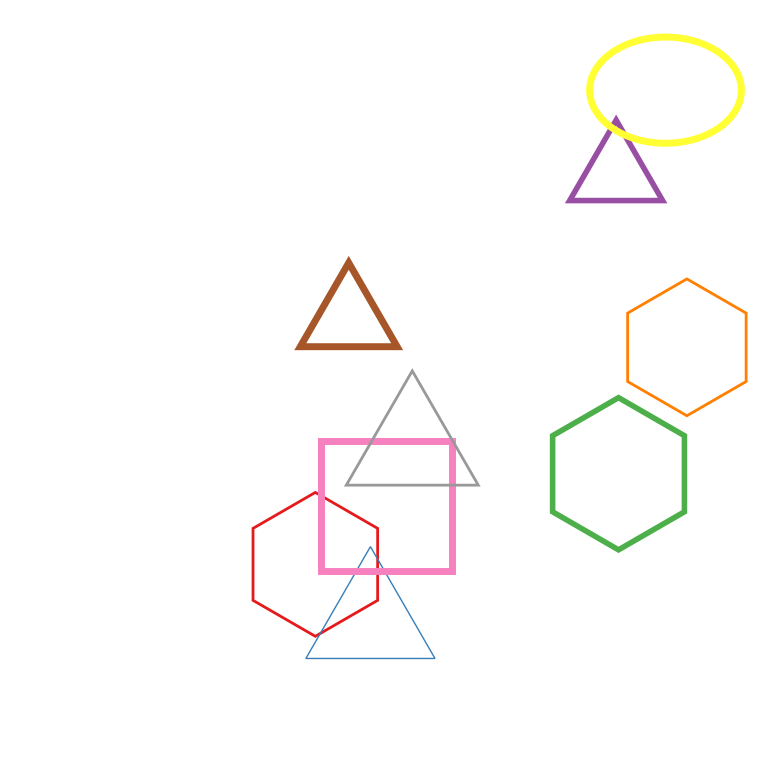[{"shape": "hexagon", "thickness": 1, "radius": 0.47, "center": [0.41, 0.267]}, {"shape": "triangle", "thickness": 0.5, "radius": 0.48, "center": [0.481, 0.193]}, {"shape": "hexagon", "thickness": 2, "radius": 0.49, "center": [0.803, 0.385]}, {"shape": "triangle", "thickness": 2, "radius": 0.35, "center": [0.8, 0.774]}, {"shape": "hexagon", "thickness": 1, "radius": 0.44, "center": [0.892, 0.549]}, {"shape": "oval", "thickness": 2.5, "radius": 0.49, "center": [0.864, 0.883]}, {"shape": "triangle", "thickness": 2.5, "radius": 0.36, "center": [0.453, 0.586]}, {"shape": "square", "thickness": 2.5, "radius": 0.42, "center": [0.502, 0.343]}, {"shape": "triangle", "thickness": 1, "radius": 0.49, "center": [0.535, 0.419]}]